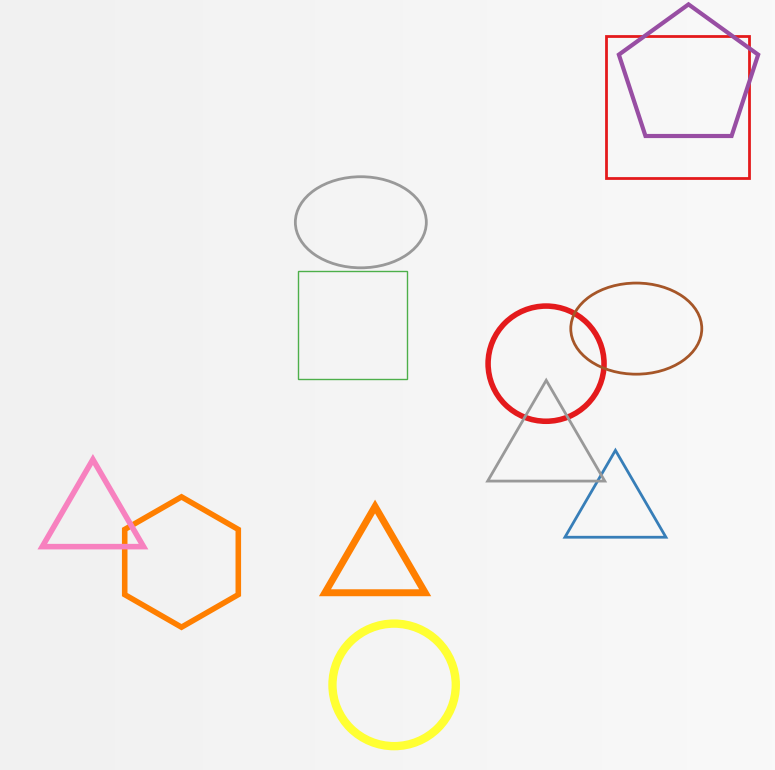[{"shape": "circle", "thickness": 2, "radius": 0.37, "center": [0.705, 0.528]}, {"shape": "square", "thickness": 1, "radius": 0.46, "center": [0.875, 0.861]}, {"shape": "triangle", "thickness": 1, "radius": 0.38, "center": [0.794, 0.34]}, {"shape": "square", "thickness": 0.5, "radius": 0.35, "center": [0.455, 0.578]}, {"shape": "pentagon", "thickness": 1.5, "radius": 0.47, "center": [0.888, 0.9]}, {"shape": "triangle", "thickness": 2.5, "radius": 0.37, "center": [0.484, 0.268]}, {"shape": "hexagon", "thickness": 2, "radius": 0.42, "center": [0.234, 0.27]}, {"shape": "circle", "thickness": 3, "radius": 0.4, "center": [0.509, 0.111]}, {"shape": "oval", "thickness": 1, "radius": 0.42, "center": [0.821, 0.573]}, {"shape": "triangle", "thickness": 2, "radius": 0.38, "center": [0.12, 0.328]}, {"shape": "triangle", "thickness": 1, "radius": 0.44, "center": [0.705, 0.419]}, {"shape": "oval", "thickness": 1, "radius": 0.42, "center": [0.466, 0.711]}]